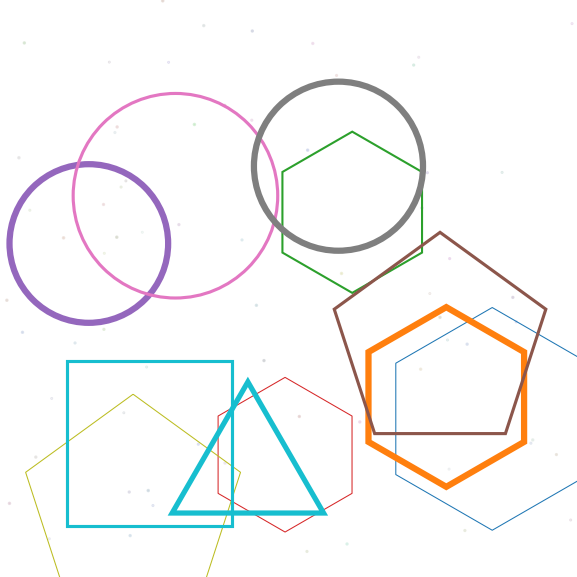[{"shape": "hexagon", "thickness": 0.5, "radius": 0.96, "center": [0.852, 0.274]}, {"shape": "hexagon", "thickness": 3, "radius": 0.78, "center": [0.773, 0.312]}, {"shape": "hexagon", "thickness": 1, "radius": 0.7, "center": [0.61, 0.632]}, {"shape": "hexagon", "thickness": 0.5, "radius": 0.67, "center": [0.494, 0.212]}, {"shape": "circle", "thickness": 3, "radius": 0.69, "center": [0.154, 0.577]}, {"shape": "pentagon", "thickness": 1.5, "radius": 0.96, "center": [0.762, 0.404]}, {"shape": "circle", "thickness": 1.5, "radius": 0.89, "center": [0.304, 0.66]}, {"shape": "circle", "thickness": 3, "radius": 0.73, "center": [0.586, 0.711]}, {"shape": "pentagon", "thickness": 0.5, "radius": 0.98, "center": [0.23, 0.121]}, {"shape": "square", "thickness": 1.5, "radius": 0.71, "center": [0.259, 0.231]}, {"shape": "triangle", "thickness": 2.5, "radius": 0.76, "center": [0.429, 0.186]}]